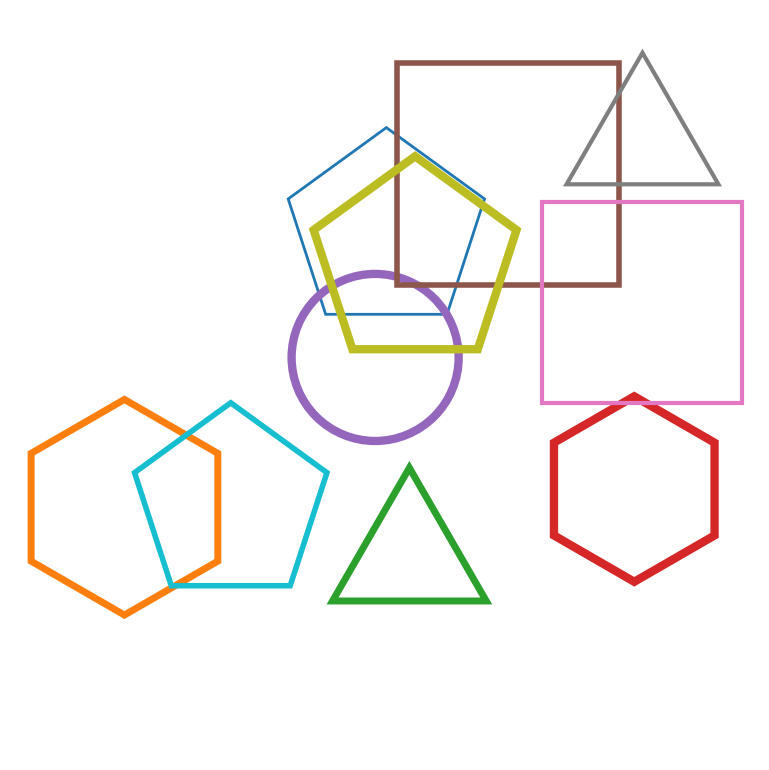[{"shape": "pentagon", "thickness": 1, "radius": 0.67, "center": [0.502, 0.7]}, {"shape": "hexagon", "thickness": 2.5, "radius": 0.7, "center": [0.162, 0.341]}, {"shape": "triangle", "thickness": 2.5, "radius": 0.58, "center": [0.532, 0.277]}, {"shape": "hexagon", "thickness": 3, "radius": 0.6, "center": [0.824, 0.365]}, {"shape": "circle", "thickness": 3, "radius": 0.54, "center": [0.487, 0.536]}, {"shape": "square", "thickness": 2, "radius": 0.72, "center": [0.66, 0.774]}, {"shape": "square", "thickness": 1.5, "radius": 0.65, "center": [0.834, 0.607]}, {"shape": "triangle", "thickness": 1.5, "radius": 0.57, "center": [0.834, 0.818]}, {"shape": "pentagon", "thickness": 3, "radius": 0.69, "center": [0.539, 0.659]}, {"shape": "pentagon", "thickness": 2, "radius": 0.66, "center": [0.3, 0.346]}]